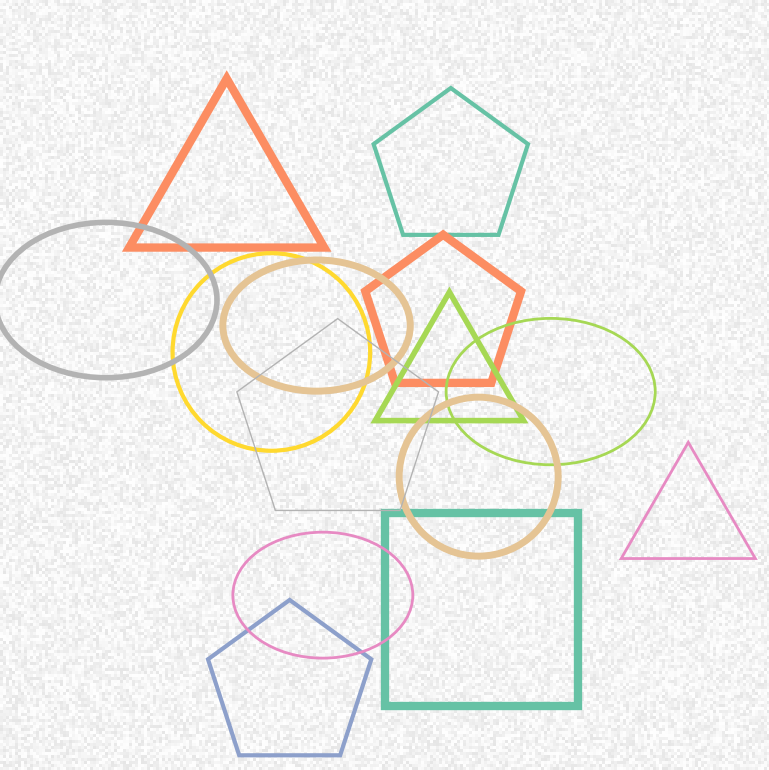[{"shape": "square", "thickness": 3, "radius": 0.63, "center": [0.625, 0.209]}, {"shape": "pentagon", "thickness": 1.5, "radius": 0.53, "center": [0.585, 0.78]}, {"shape": "pentagon", "thickness": 3, "radius": 0.53, "center": [0.576, 0.589]}, {"shape": "triangle", "thickness": 3, "radius": 0.73, "center": [0.294, 0.752]}, {"shape": "pentagon", "thickness": 1.5, "radius": 0.56, "center": [0.376, 0.109]}, {"shape": "triangle", "thickness": 1, "radius": 0.5, "center": [0.894, 0.325]}, {"shape": "oval", "thickness": 1, "radius": 0.58, "center": [0.419, 0.227]}, {"shape": "triangle", "thickness": 2, "radius": 0.56, "center": [0.584, 0.509]}, {"shape": "oval", "thickness": 1, "radius": 0.68, "center": [0.715, 0.491]}, {"shape": "circle", "thickness": 1.5, "radius": 0.64, "center": [0.352, 0.543]}, {"shape": "oval", "thickness": 2.5, "radius": 0.61, "center": [0.411, 0.577]}, {"shape": "circle", "thickness": 2.5, "radius": 0.52, "center": [0.622, 0.381]}, {"shape": "pentagon", "thickness": 0.5, "radius": 0.69, "center": [0.439, 0.449]}, {"shape": "oval", "thickness": 2, "radius": 0.72, "center": [0.138, 0.61]}]